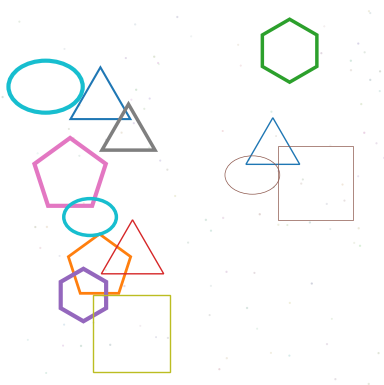[{"shape": "triangle", "thickness": 1.5, "radius": 0.45, "center": [0.261, 0.736]}, {"shape": "triangle", "thickness": 1, "radius": 0.4, "center": [0.709, 0.613]}, {"shape": "pentagon", "thickness": 2, "radius": 0.43, "center": [0.258, 0.307]}, {"shape": "hexagon", "thickness": 2.5, "radius": 0.41, "center": [0.752, 0.868]}, {"shape": "triangle", "thickness": 1, "radius": 0.47, "center": [0.344, 0.336]}, {"shape": "hexagon", "thickness": 3, "radius": 0.34, "center": [0.217, 0.234]}, {"shape": "square", "thickness": 0.5, "radius": 0.48, "center": [0.819, 0.525]}, {"shape": "oval", "thickness": 0.5, "radius": 0.36, "center": [0.655, 0.545]}, {"shape": "pentagon", "thickness": 3, "radius": 0.49, "center": [0.182, 0.544]}, {"shape": "triangle", "thickness": 2.5, "radius": 0.4, "center": [0.334, 0.65]}, {"shape": "square", "thickness": 1, "radius": 0.5, "center": [0.341, 0.135]}, {"shape": "oval", "thickness": 2.5, "radius": 0.34, "center": [0.234, 0.436]}, {"shape": "oval", "thickness": 3, "radius": 0.48, "center": [0.118, 0.775]}]